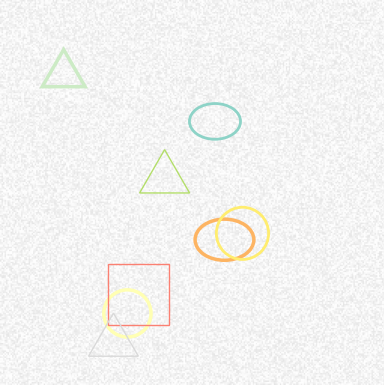[{"shape": "oval", "thickness": 2, "radius": 0.33, "center": [0.558, 0.685]}, {"shape": "circle", "thickness": 2.5, "radius": 0.31, "center": [0.331, 0.186]}, {"shape": "square", "thickness": 1, "radius": 0.4, "center": [0.36, 0.234]}, {"shape": "oval", "thickness": 2.5, "radius": 0.38, "center": [0.583, 0.377]}, {"shape": "triangle", "thickness": 1, "radius": 0.38, "center": [0.428, 0.536]}, {"shape": "triangle", "thickness": 1, "radius": 0.37, "center": [0.295, 0.112]}, {"shape": "triangle", "thickness": 2.5, "radius": 0.32, "center": [0.165, 0.807]}, {"shape": "circle", "thickness": 2, "radius": 0.34, "center": [0.63, 0.394]}]